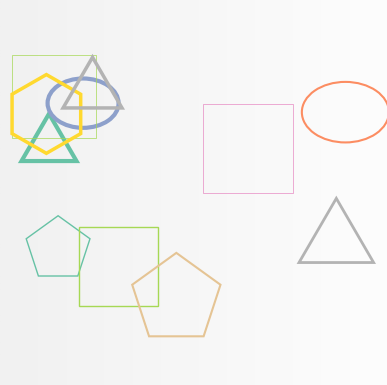[{"shape": "pentagon", "thickness": 1, "radius": 0.43, "center": [0.15, 0.353]}, {"shape": "triangle", "thickness": 3, "radius": 0.41, "center": [0.126, 0.623]}, {"shape": "oval", "thickness": 1.5, "radius": 0.56, "center": [0.891, 0.709]}, {"shape": "oval", "thickness": 3, "radius": 0.46, "center": [0.214, 0.732]}, {"shape": "square", "thickness": 0.5, "radius": 0.58, "center": [0.64, 0.614]}, {"shape": "square", "thickness": 0.5, "radius": 0.54, "center": [0.14, 0.749]}, {"shape": "square", "thickness": 1, "radius": 0.51, "center": [0.306, 0.307]}, {"shape": "hexagon", "thickness": 2.5, "radius": 0.51, "center": [0.12, 0.704]}, {"shape": "pentagon", "thickness": 1.5, "radius": 0.6, "center": [0.455, 0.223]}, {"shape": "triangle", "thickness": 2.5, "radius": 0.44, "center": [0.239, 0.764]}, {"shape": "triangle", "thickness": 2, "radius": 0.56, "center": [0.868, 0.374]}]